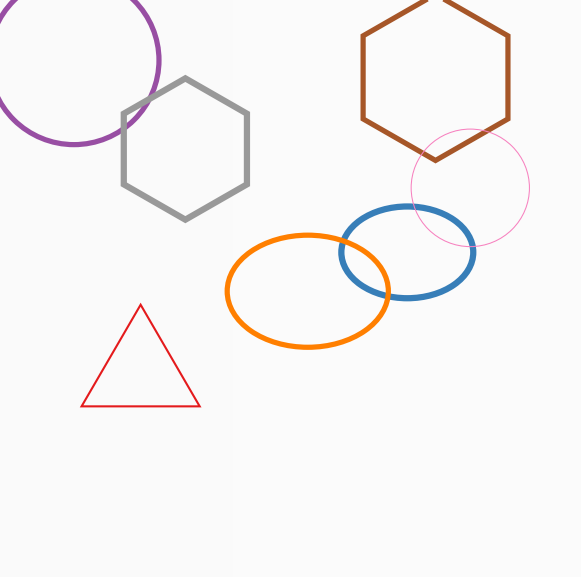[{"shape": "triangle", "thickness": 1, "radius": 0.59, "center": [0.242, 0.354]}, {"shape": "oval", "thickness": 3, "radius": 0.57, "center": [0.701, 0.562]}, {"shape": "circle", "thickness": 2.5, "radius": 0.73, "center": [0.127, 0.895]}, {"shape": "oval", "thickness": 2.5, "radius": 0.69, "center": [0.53, 0.495]}, {"shape": "hexagon", "thickness": 2.5, "radius": 0.72, "center": [0.749, 0.865]}, {"shape": "circle", "thickness": 0.5, "radius": 0.51, "center": [0.809, 0.674]}, {"shape": "hexagon", "thickness": 3, "radius": 0.61, "center": [0.319, 0.741]}]